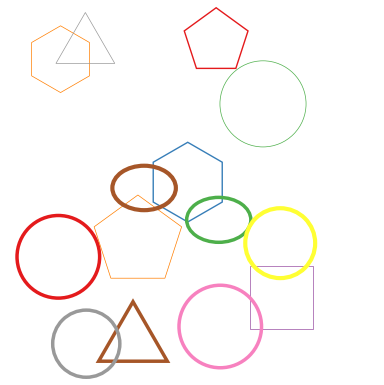[{"shape": "pentagon", "thickness": 1, "radius": 0.44, "center": [0.561, 0.893]}, {"shape": "circle", "thickness": 2.5, "radius": 0.54, "center": [0.152, 0.333]}, {"shape": "hexagon", "thickness": 1, "radius": 0.52, "center": [0.488, 0.527]}, {"shape": "oval", "thickness": 2.5, "radius": 0.42, "center": [0.568, 0.429]}, {"shape": "circle", "thickness": 0.5, "radius": 0.56, "center": [0.683, 0.73]}, {"shape": "square", "thickness": 0.5, "radius": 0.41, "center": [0.73, 0.227]}, {"shape": "hexagon", "thickness": 0.5, "radius": 0.43, "center": [0.157, 0.846]}, {"shape": "pentagon", "thickness": 0.5, "radius": 0.6, "center": [0.358, 0.374]}, {"shape": "circle", "thickness": 3, "radius": 0.45, "center": [0.728, 0.368]}, {"shape": "oval", "thickness": 3, "radius": 0.41, "center": [0.374, 0.512]}, {"shape": "triangle", "thickness": 2.5, "radius": 0.52, "center": [0.345, 0.113]}, {"shape": "circle", "thickness": 2.5, "radius": 0.54, "center": [0.572, 0.152]}, {"shape": "circle", "thickness": 2.5, "radius": 0.44, "center": [0.224, 0.107]}, {"shape": "triangle", "thickness": 0.5, "radius": 0.44, "center": [0.222, 0.879]}]